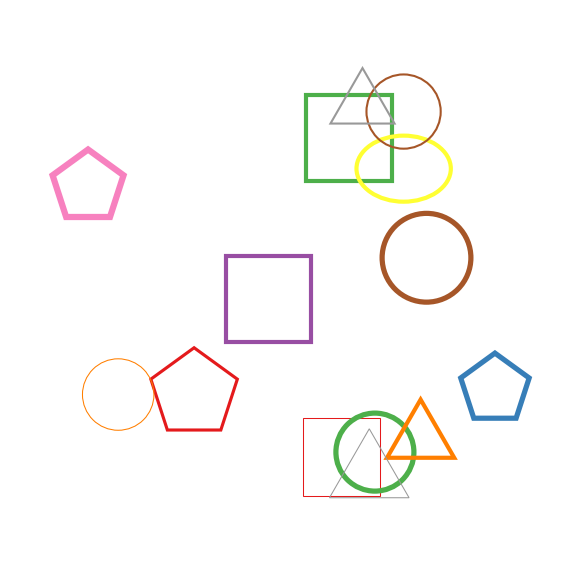[{"shape": "square", "thickness": 0.5, "radius": 0.34, "center": [0.591, 0.208]}, {"shape": "pentagon", "thickness": 1.5, "radius": 0.39, "center": [0.336, 0.318]}, {"shape": "pentagon", "thickness": 2.5, "radius": 0.31, "center": [0.857, 0.325]}, {"shape": "circle", "thickness": 2.5, "radius": 0.34, "center": [0.649, 0.216]}, {"shape": "square", "thickness": 2, "radius": 0.37, "center": [0.604, 0.76]}, {"shape": "square", "thickness": 2, "radius": 0.37, "center": [0.465, 0.481]}, {"shape": "triangle", "thickness": 2, "radius": 0.34, "center": [0.728, 0.24]}, {"shape": "circle", "thickness": 0.5, "radius": 0.31, "center": [0.205, 0.316]}, {"shape": "oval", "thickness": 2, "radius": 0.41, "center": [0.699, 0.707]}, {"shape": "circle", "thickness": 1, "radius": 0.32, "center": [0.699, 0.806]}, {"shape": "circle", "thickness": 2.5, "radius": 0.38, "center": [0.739, 0.553]}, {"shape": "pentagon", "thickness": 3, "radius": 0.32, "center": [0.153, 0.676]}, {"shape": "triangle", "thickness": 1, "radius": 0.32, "center": [0.628, 0.817]}, {"shape": "triangle", "thickness": 0.5, "radius": 0.4, "center": [0.639, 0.177]}]